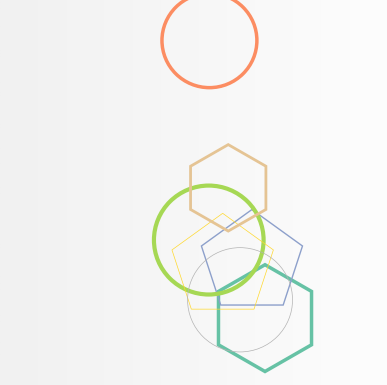[{"shape": "hexagon", "thickness": 2.5, "radius": 0.69, "center": [0.684, 0.174]}, {"shape": "circle", "thickness": 2.5, "radius": 0.61, "center": [0.54, 0.895]}, {"shape": "pentagon", "thickness": 1, "radius": 0.69, "center": [0.65, 0.319]}, {"shape": "circle", "thickness": 3, "radius": 0.71, "center": [0.539, 0.377]}, {"shape": "pentagon", "thickness": 0.5, "radius": 0.69, "center": [0.575, 0.308]}, {"shape": "hexagon", "thickness": 2, "radius": 0.56, "center": [0.589, 0.512]}, {"shape": "circle", "thickness": 0.5, "radius": 0.68, "center": [0.619, 0.221]}]